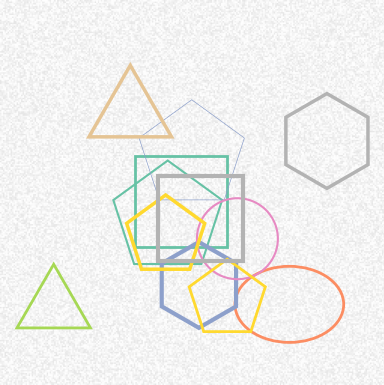[{"shape": "pentagon", "thickness": 1.5, "radius": 0.74, "center": [0.436, 0.434]}, {"shape": "square", "thickness": 2, "radius": 0.59, "center": [0.47, 0.476]}, {"shape": "oval", "thickness": 2, "radius": 0.71, "center": [0.752, 0.209]}, {"shape": "hexagon", "thickness": 3, "radius": 0.56, "center": [0.517, 0.26]}, {"shape": "pentagon", "thickness": 0.5, "radius": 0.72, "center": [0.498, 0.597]}, {"shape": "circle", "thickness": 1.5, "radius": 0.53, "center": [0.617, 0.38]}, {"shape": "triangle", "thickness": 2, "radius": 0.55, "center": [0.139, 0.203]}, {"shape": "pentagon", "thickness": 2.5, "radius": 0.53, "center": [0.43, 0.387]}, {"shape": "pentagon", "thickness": 2, "radius": 0.52, "center": [0.59, 0.223]}, {"shape": "triangle", "thickness": 2.5, "radius": 0.62, "center": [0.338, 0.706]}, {"shape": "hexagon", "thickness": 2.5, "radius": 0.62, "center": [0.849, 0.634]}, {"shape": "square", "thickness": 3, "radius": 0.55, "center": [0.52, 0.433]}]